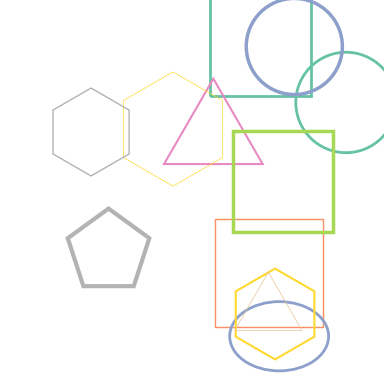[{"shape": "square", "thickness": 2, "radius": 0.66, "center": [0.676, 0.883]}, {"shape": "circle", "thickness": 2, "radius": 0.65, "center": [0.899, 0.734]}, {"shape": "square", "thickness": 1, "radius": 0.7, "center": [0.698, 0.291]}, {"shape": "circle", "thickness": 2.5, "radius": 0.62, "center": [0.764, 0.879]}, {"shape": "oval", "thickness": 2, "radius": 0.64, "center": [0.725, 0.127]}, {"shape": "triangle", "thickness": 1.5, "radius": 0.74, "center": [0.554, 0.648]}, {"shape": "square", "thickness": 2.5, "radius": 0.65, "center": [0.735, 0.529]}, {"shape": "hexagon", "thickness": 1.5, "radius": 0.59, "center": [0.714, 0.184]}, {"shape": "hexagon", "thickness": 0.5, "radius": 0.74, "center": [0.449, 0.665]}, {"shape": "triangle", "thickness": 0.5, "radius": 0.5, "center": [0.697, 0.192]}, {"shape": "hexagon", "thickness": 1, "radius": 0.57, "center": [0.237, 0.657]}, {"shape": "pentagon", "thickness": 3, "radius": 0.56, "center": [0.282, 0.347]}]